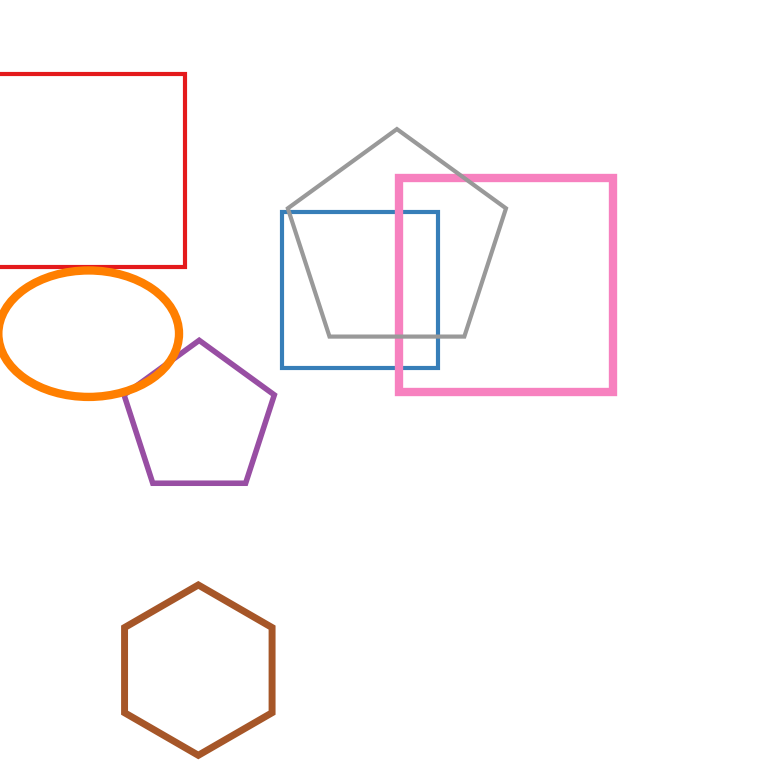[{"shape": "square", "thickness": 1.5, "radius": 0.63, "center": [0.114, 0.779]}, {"shape": "square", "thickness": 1.5, "radius": 0.51, "center": [0.467, 0.624]}, {"shape": "pentagon", "thickness": 2, "radius": 0.51, "center": [0.259, 0.455]}, {"shape": "oval", "thickness": 3, "radius": 0.59, "center": [0.115, 0.567]}, {"shape": "hexagon", "thickness": 2.5, "radius": 0.55, "center": [0.258, 0.13]}, {"shape": "square", "thickness": 3, "radius": 0.7, "center": [0.657, 0.63]}, {"shape": "pentagon", "thickness": 1.5, "radius": 0.74, "center": [0.515, 0.683]}]